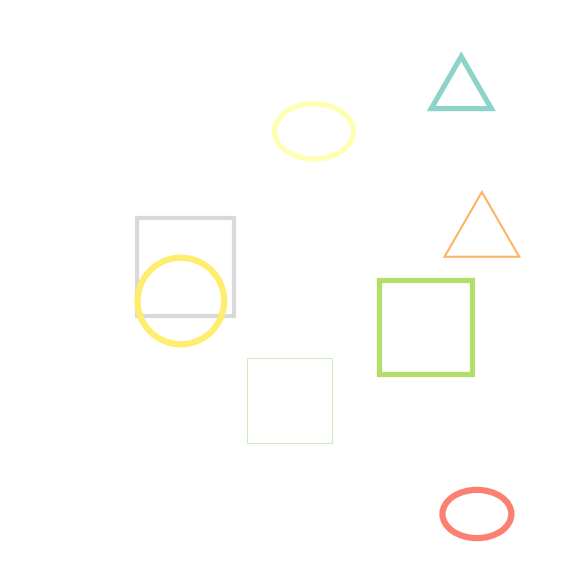[{"shape": "triangle", "thickness": 2.5, "radius": 0.3, "center": [0.799, 0.841]}, {"shape": "oval", "thickness": 2.5, "radius": 0.34, "center": [0.544, 0.772]}, {"shape": "oval", "thickness": 3, "radius": 0.3, "center": [0.826, 0.109]}, {"shape": "triangle", "thickness": 1, "radius": 0.37, "center": [0.834, 0.592]}, {"shape": "square", "thickness": 2.5, "radius": 0.41, "center": [0.737, 0.432]}, {"shape": "square", "thickness": 2, "radius": 0.42, "center": [0.321, 0.537]}, {"shape": "square", "thickness": 0.5, "radius": 0.37, "center": [0.502, 0.306]}, {"shape": "circle", "thickness": 3, "radius": 0.37, "center": [0.313, 0.478]}]